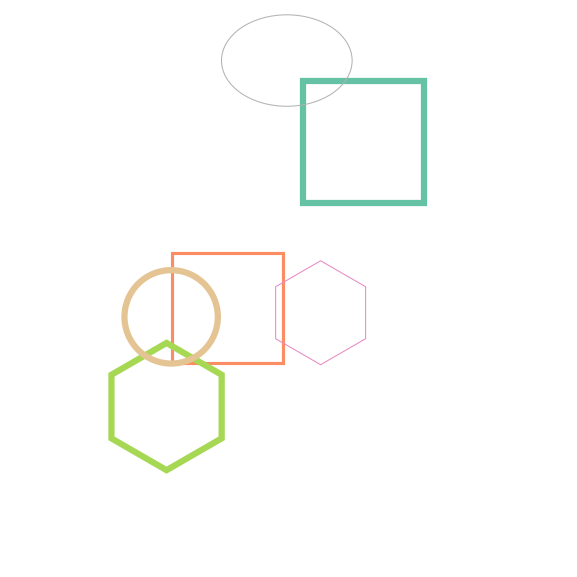[{"shape": "square", "thickness": 3, "radius": 0.52, "center": [0.629, 0.753]}, {"shape": "square", "thickness": 1.5, "radius": 0.48, "center": [0.394, 0.466]}, {"shape": "hexagon", "thickness": 0.5, "radius": 0.45, "center": [0.555, 0.458]}, {"shape": "hexagon", "thickness": 3, "radius": 0.55, "center": [0.288, 0.295]}, {"shape": "circle", "thickness": 3, "radius": 0.4, "center": [0.296, 0.45]}, {"shape": "oval", "thickness": 0.5, "radius": 0.57, "center": [0.497, 0.894]}]